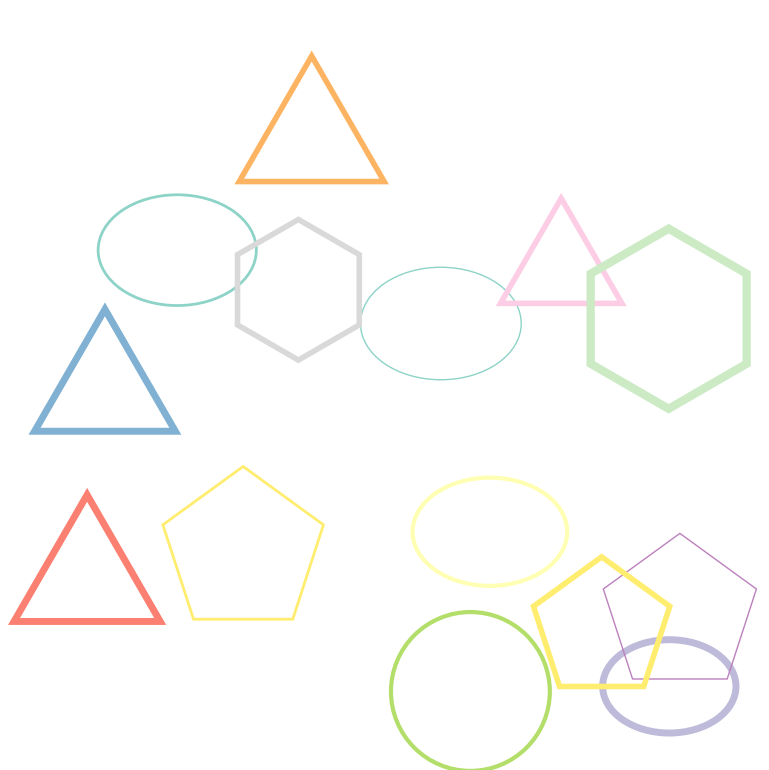[{"shape": "oval", "thickness": 1, "radius": 0.51, "center": [0.23, 0.675]}, {"shape": "oval", "thickness": 0.5, "radius": 0.52, "center": [0.573, 0.58]}, {"shape": "oval", "thickness": 1.5, "radius": 0.5, "center": [0.636, 0.309]}, {"shape": "oval", "thickness": 2.5, "radius": 0.43, "center": [0.869, 0.109]}, {"shape": "triangle", "thickness": 2.5, "radius": 0.55, "center": [0.113, 0.248]}, {"shape": "triangle", "thickness": 2.5, "radius": 0.53, "center": [0.136, 0.493]}, {"shape": "triangle", "thickness": 2, "radius": 0.54, "center": [0.405, 0.819]}, {"shape": "circle", "thickness": 1.5, "radius": 0.52, "center": [0.611, 0.102]}, {"shape": "triangle", "thickness": 2, "radius": 0.45, "center": [0.729, 0.651]}, {"shape": "hexagon", "thickness": 2, "radius": 0.46, "center": [0.388, 0.624]}, {"shape": "pentagon", "thickness": 0.5, "radius": 0.52, "center": [0.883, 0.203]}, {"shape": "hexagon", "thickness": 3, "radius": 0.58, "center": [0.868, 0.586]}, {"shape": "pentagon", "thickness": 2, "radius": 0.47, "center": [0.781, 0.184]}, {"shape": "pentagon", "thickness": 1, "radius": 0.55, "center": [0.316, 0.285]}]